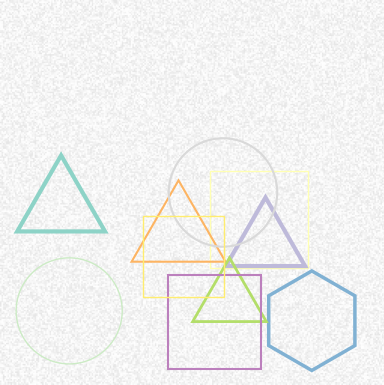[{"shape": "triangle", "thickness": 3, "radius": 0.66, "center": [0.159, 0.465]}, {"shape": "square", "thickness": 1, "radius": 0.63, "center": [0.672, 0.43]}, {"shape": "triangle", "thickness": 3, "radius": 0.59, "center": [0.69, 0.368]}, {"shape": "hexagon", "thickness": 2.5, "radius": 0.65, "center": [0.81, 0.167]}, {"shape": "triangle", "thickness": 1.5, "radius": 0.7, "center": [0.464, 0.391]}, {"shape": "triangle", "thickness": 2, "radius": 0.55, "center": [0.596, 0.22]}, {"shape": "circle", "thickness": 1.5, "radius": 0.7, "center": [0.579, 0.5]}, {"shape": "square", "thickness": 1.5, "radius": 0.61, "center": [0.557, 0.164]}, {"shape": "circle", "thickness": 1, "radius": 0.69, "center": [0.18, 0.192]}, {"shape": "square", "thickness": 1, "radius": 0.53, "center": [0.476, 0.333]}]